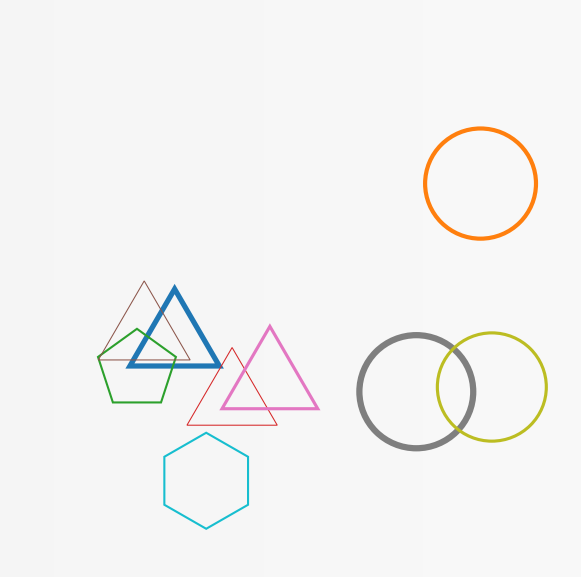[{"shape": "triangle", "thickness": 2.5, "radius": 0.44, "center": [0.3, 0.41]}, {"shape": "circle", "thickness": 2, "radius": 0.48, "center": [0.827, 0.681]}, {"shape": "pentagon", "thickness": 1, "radius": 0.35, "center": [0.236, 0.359]}, {"shape": "triangle", "thickness": 0.5, "radius": 0.45, "center": [0.399, 0.308]}, {"shape": "triangle", "thickness": 0.5, "radius": 0.46, "center": [0.248, 0.421]}, {"shape": "triangle", "thickness": 1.5, "radius": 0.48, "center": [0.464, 0.339]}, {"shape": "circle", "thickness": 3, "radius": 0.49, "center": [0.716, 0.321]}, {"shape": "circle", "thickness": 1.5, "radius": 0.47, "center": [0.846, 0.329]}, {"shape": "hexagon", "thickness": 1, "radius": 0.42, "center": [0.355, 0.167]}]